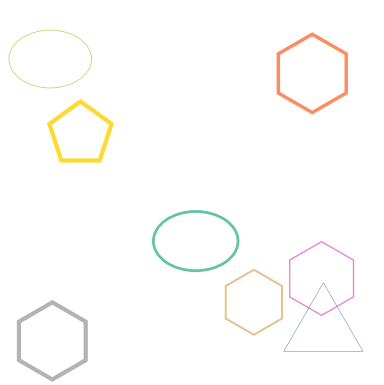[{"shape": "oval", "thickness": 2, "radius": 0.55, "center": [0.508, 0.374]}, {"shape": "hexagon", "thickness": 2.5, "radius": 0.51, "center": [0.811, 0.809]}, {"shape": "triangle", "thickness": 0.5, "radius": 0.59, "center": [0.84, 0.147]}, {"shape": "hexagon", "thickness": 1, "radius": 0.48, "center": [0.835, 0.277]}, {"shape": "oval", "thickness": 0.5, "radius": 0.54, "center": [0.13, 0.847]}, {"shape": "pentagon", "thickness": 3, "radius": 0.42, "center": [0.209, 0.652]}, {"shape": "hexagon", "thickness": 1.5, "radius": 0.42, "center": [0.659, 0.215]}, {"shape": "hexagon", "thickness": 3, "radius": 0.5, "center": [0.136, 0.115]}]